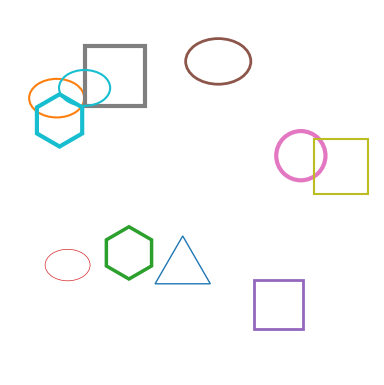[{"shape": "triangle", "thickness": 1, "radius": 0.41, "center": [0.475, 0.304]}, {"shape": "oval", "thickness": 1.5, "radius": 0.36, "center": [0.147, 0.745]}, {"shape": "hexagon", "thickness": 2.5, "radius": 0.34, "center": [0.335, 0.343]}, {"shape": "oval", "thickness": 0.5, "radius": 0.29, "center": [0.176, 0.312]}, {"shape": "square", "thickness": 2, "radius": 0.32, "center": [0.723, 0.209]}, {"shape": "oval", "thickness": 2, "radius": 0.42, "center": [0.567, 0.841]}, {"shape": "circle", "thickness": 3, "radius": 0.32, "center": [0.781, 0.596]}, {"shape": "square", "thickness": 3, "radius": 0.39, "center": [0.3, 0.803]}, {"shape": "square", "thickness": 1.5, "radius": 0.35, "center": [0.886, 0.567]}, {"shape": "oval", "thickness": 1.5, "radius": 0.33, "center": [0.22, 0.772]}, {"shape": "hexagon", "thickness": 3, "radius": 0.34, "center": [0.155, 0.687]}]